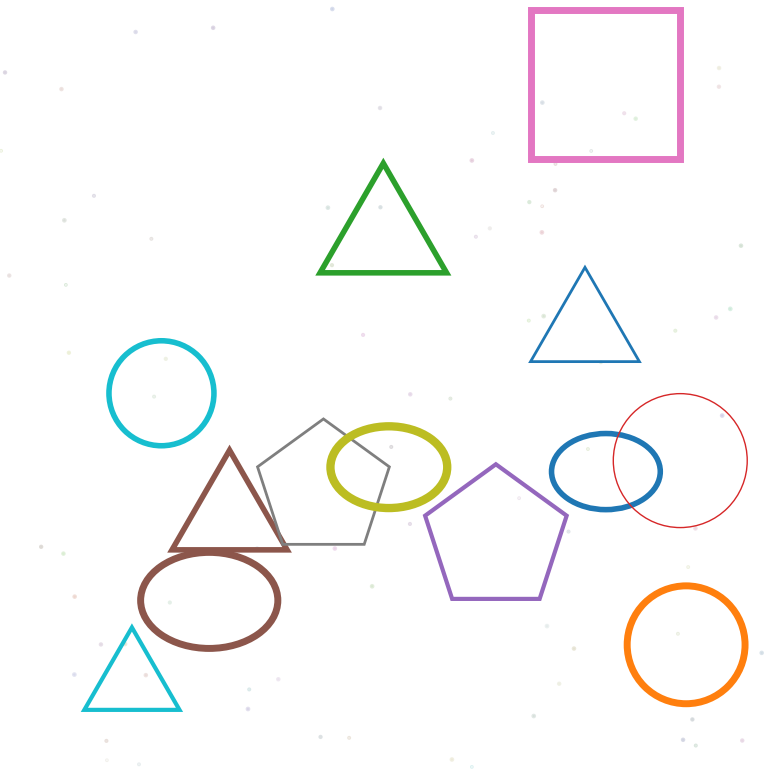[{"shape": "triangle", "thickness": 1, "radius": 0.41, "center": [0.76, 0.571]}, {"shape": "oval", "thickness": 2, "radius": 0.35, "center": [0.787, 0.388]}, {"shape": "circle", "thickness": 2.5, "radius": 0.38, "center": [0.891, 0.163]}, {"shape": "triangle", "thickness": 2, "radius": 0.47, "center": [0.498, 0.693]}, {"shape": "circle", "thickness": 0.5, "radius": 0.43, "center": [0.883, 0.402]}, {"shape": "pentagon", "thickness": 1.5, "radius": 0.48, "center": [0.644, 0.3]}, {"shape": "oval", "thickness": 2.5, "radius": 0.45, "center": [0.272, 0.22]}, {"shape": "triangle", "thickness": 2, "radius": 0.43, "center": [0.298, 0.329]}, {"shape": "square", "thickness": 2.5, "radius": 0.49, "center": [0.786, 0.89]}, {"shape": "pentagon", "thickness": 1, "radius": 0.45, "center": [0.42, 0.366]}, {"shape": "oval", "thickness": 3, "radius": 0.38, "center": [0.505, 0.393]}, {"shape": "circle", "thickness": 2, "radius": 0.34, "center": [0.21, 0.489]}, {"shape": "triangle", "thickness": 1.5, "radius": 0.36, "center": [0.171, 0.114]}]